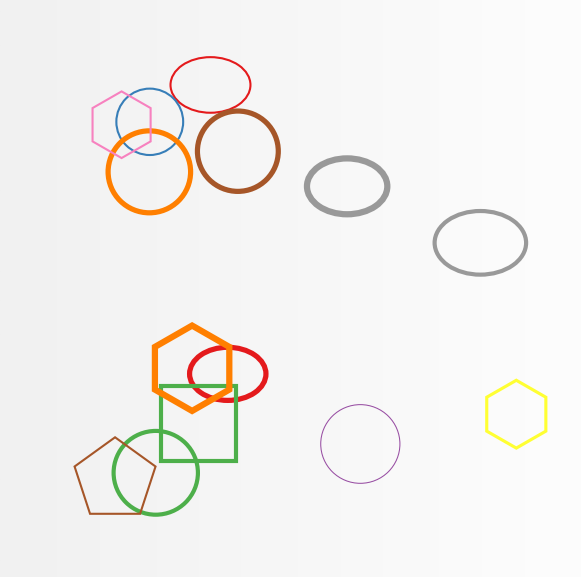[{"shape": "oval", "thickness": 2.5, "radius": 0.33, "center": [0.392, 0.352]}, {"shape": "oval", "thickness": 1, "radius": 0.34, "center": [0.362, 0.852]}, {"shape": "circle", "thickness": 1, "radius": 0.29, "center": [0.258, 0.788]}, {"shape": "square", "thickness": 2, "radius": 0.32, "center": [0.342, 0.266]}, {"shape": "circle", "thickness": 2, "radius": 0.36, "center": [0.268, 0.18]}, {"shape": "circle", "thickness": 0.5, "radius": 0.34, "center": [0.62, 0.23]}, {"shape": "circle", "thickness": 2.5, "radius": 0.35, "center": [0.257, 0.702]}, {"shape": "hexagon", "thickness": 3, "radius": 0.37, "center": [0.331, 0.361]}, {"shape": "hexagon", "thickness": 1.5, "radius": 0.29, "center": [0.888, 0.282]}, {"shape": "circle", "thickness": 2.5, "radius": 0.35, "center": [0.409, 0.737]}, {"shape": "pentagon", "thickness": 1, "radius": 0.37, "center": [0.198, 0.169]}, {"shape": "hexagon", "thickness": 1, "radius": 0.29, "center": [0.209, 0.783]}, {"shape": "oval", "thickness": 2, "radius": 0.39, "center": [0.826, 0.579]}, {"shape": "oval", "thickness": 3, "radius": 0.35, "center": [0.597, 0.676]}]